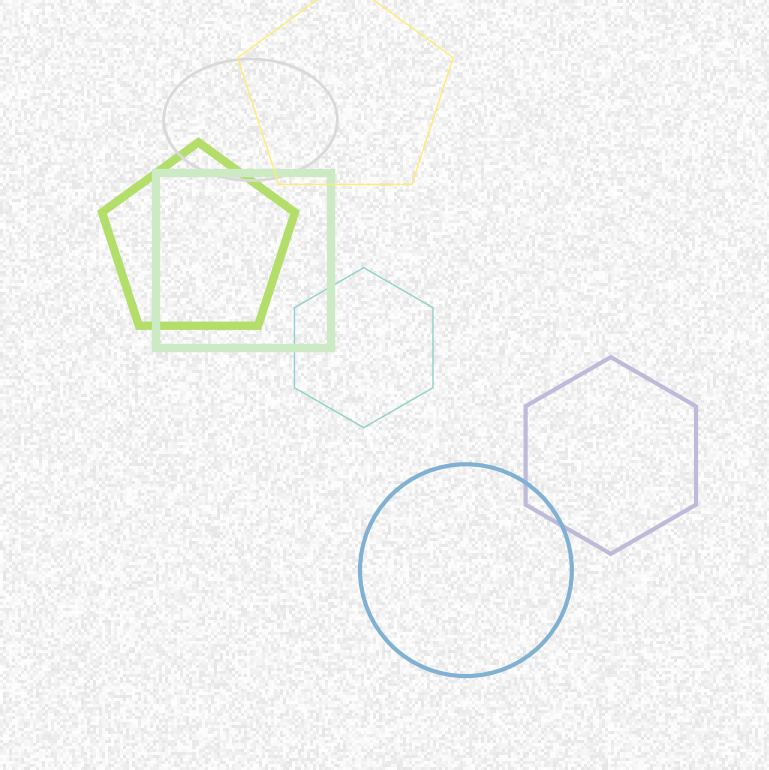[{"shape": "hexagon", "thickness": 0.5, "radius": 0.52, "center": [0.472, 0.548]}, {"shape": "hexagon", "thickness": 1.5, "radius": 0.64, "center": [0.793, 0.408]}, {"shape": "circle", "thickness": 1.5, "radius": 0.69, "center": [0.605, 0.259]}, {"shape": "pentagon", "thickness": 3, "radius": 0.66, "center": [0.258, 0.683]}, {"shape": "oval", "thickness": 1, "radius": 0.56, "center": [0.325, 0.844]}, {"shape": "square", "thickness": 3, "radius": 0.57, "center": [0.316, 0.661]}, {"shape": "pentagon", "thickness": 0.5, "radius": 0.74, "center": [0.449, 0.88]}]